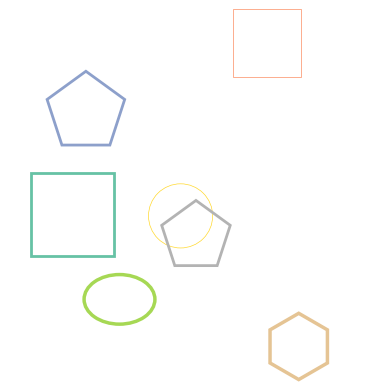[{"shape": "square", "thickness": 2, "radius": 0.54, "center": [0.188, 0.444]}, {"shape": "square", "thickness": 0.5, "radius": 0.45, "center": [0.694, 0.889]}, {"shape": "pentagon", "thickness": 2, "radius": 0.53, "center": [0.223, 0.709]}, {"shape": "oval", "thickness": 2.5, "radius": 0.46, "center": [0.31, 0.222]}, {"shape": "circle", "thickness": 0.5, "radius": 0.42, "center": [0.469, 0.439]}, {"shape": "hexagon", "thickness": 2.5, "radius": 0.43, "center": [0.776, 0.1]}, {"shape": "pentagon", "thickness": 2, "radius": 0.47, "center": [0.509, 0.386]}]